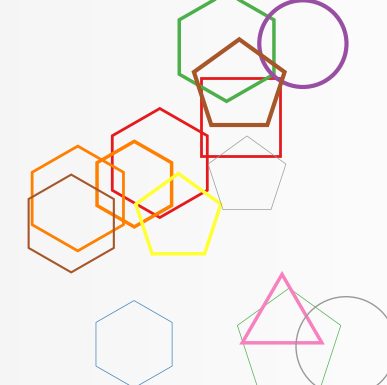[{"shape": "square", "thickness": 2, "radius": 0.51, "center": [0.621, 0.695]}, {"shape": "hexagon", "thickness": 2, "radius": 0.71, "center": [0.412, 0.577]}, {"shape": "hexagon", "thickness": 0.5, "radius": 0.57, "center": [0.346, 0.106]}, {"shape": "pentagon", "thickness": 0.5, "radius": 0.7, "center": [0.746, 0.111]}, {"shape": "hexagon", "thickness": 2.5, "radius": 0.71, "center": [0.585, 0.878]}, {"shape": "circle", "thickness": 3, "radius": 0.56, "center": [0.782, 0.887]}, {"shape": "hexagon", "thickness": 2, "radius": 0.68, "center": [0.201, 0.484]}, {"shape": "hexagon", "thickness": 2.5, "radius": 0.56, "center": [0.347, 0.522]}, {"shape": "pentagon", "thickness": 2.5, "radius": 0.58, "center": [0.46, 0.434]}, {"shape": "hexagon", "thickness": 1.5, "radius": 0.63, "center": [0.184, 0.419]}, {"shape": "pentagon", "thickness": 3, "radius": 0.62, "center": [0.617, 0.775]}, {"shape": "triangle", "thickness": 2.5, "radius": 0.59, "center": [0.728, 0.169]}, {"shape": "pentagon", "thickness": 0.5, "radius": 0.53, "center": [0.637, 0.541]}, {"shape": "circle", "thickness": 1, "radius": 0.64, "center": [0.893, 0.1]}]